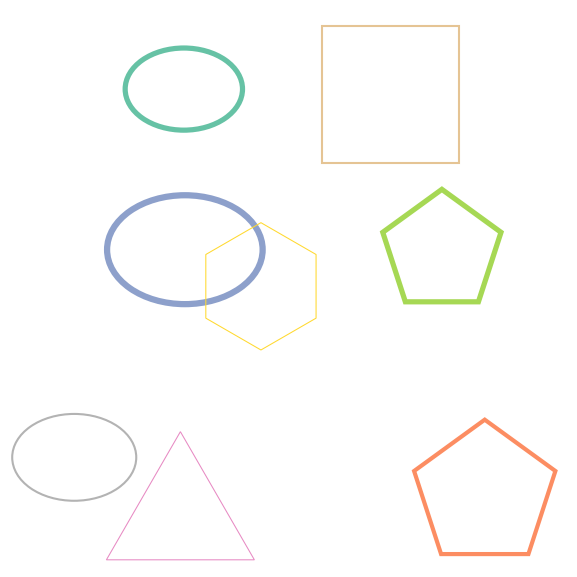[{"shape": "oval", "thickness": 2.5, "radius": 0.51, "center": [0.318, 0.845]}, {"shape": "pentagon", "thickness": 2, "radius": 0.64, "center": [0.839, 0.144]}, {"shape": "oval", "thickness": 3, "radius": 0.67, "center": [0.32, 0.567]}, {"shape": "triangle", "thickness": 0.5, "radius": 0.74, "center": [0.312, 0.104]}, {"shape": "pentagon", "thickness": 2.5, "radius": 0.54, "center": [0.765, 0.564]}, {"shape": "hexagon", "thickness": 0.5, "radius": 0.55, "center": [0.452, 0.503]}, {"shape": "square", "thickness": 1, "radius": 0.59, "center": [0.677, 0.835]}, {"shape": "oval", "thickness": 1, "radius": 0.54, "center": [0.129, 0.207]}]